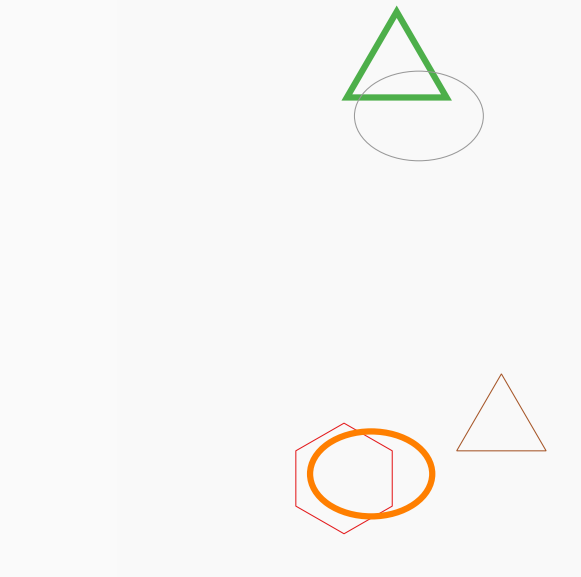[{"shape": "hexagon", "thickness": 0.5, "radius": 0.48, "center": [0.592, 0.171]}, {"shape": "triangle", "thickness": 3, "radius": 0.49, "center": [0.682, 0.88]}, {"shape": "oval", "thickness": 3, "radius": 0.53, "center": [0.639, 0.179]}, {"shape": "triangle", "thickness": 0.5, "radius": 0.44, "center": [0.863, 0.263]}, {"shape": "oval", "thickness": 0.5, "radius": 0.55, "center": [0.721, 0.798]}]